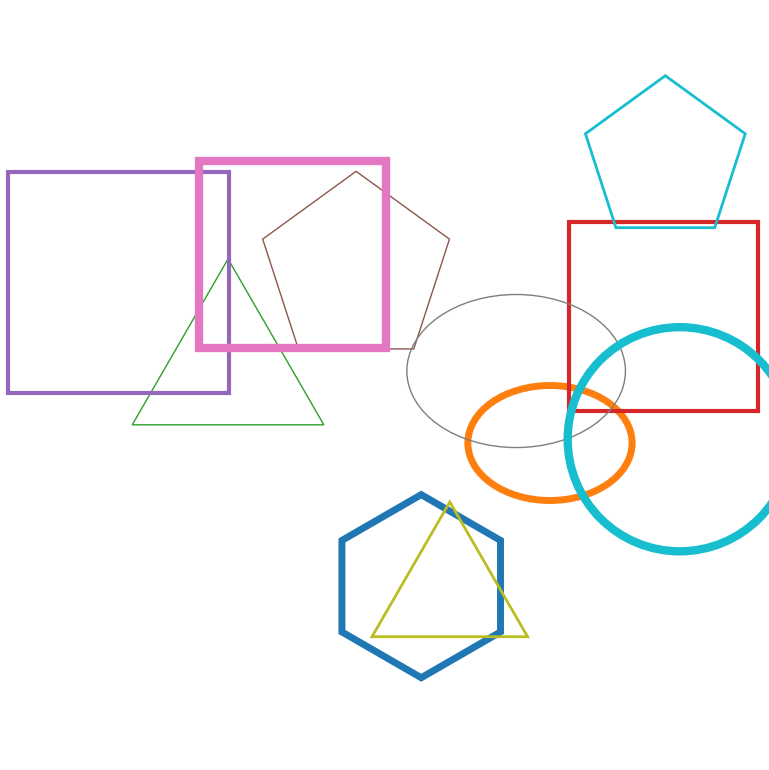[{"shape": "hexagon", "thickness": 2.5, "radius": 0.59, "center": [0.547, 0.239]}, {"shape": "oval", "thickness": 2.5, "radius": 0.53, "center": [0.714, 0.425]}, {"shape": "triangle", "thickness": 0.5, "radius": 0.72, "center": [0.296, 0.52]}, {"shape": "square", "thickness": 1.5, "radius": 0.61, "center": [0.862, 0.589]}, {"shape": "square", "thickness": 1.5, "radius": 0.72, "center": [0.153, 0.633]}, {"shape": "pentagon", "thickness": 0.5, "radius": 0.64, "center": [0.462, 0.65]}, {"shape": "square", "thickness": 3, "radius": 0.61, "center": [0.379, 0.669]}, {"shape": "oval", "thickness": 0.5, "radius": 0.71, "center": [0.67, 0.518]}, {"shape": "triangle", "thickness": 1, "radius": 0.58, "center": [0.584, 0.231]}, {"shape": "circle", "thickness": 3, "radius": 0.73, "center": [0.883, 0.43]}, {"shape": "pentagon", "thickness": 1, "radius": 0.55, "center": [0.864, 0.793]}]